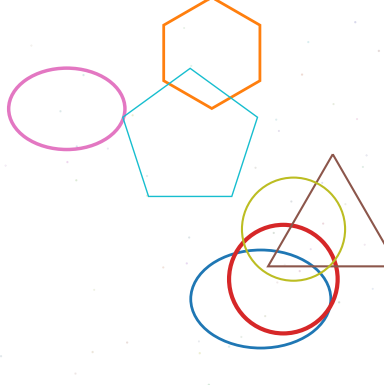[{"shape": "oval", "thickness": 2, "radius": 0.91, "center": [0.677, 0.223]}, {"shape": "hexagon", "thickness": 2, "radius": 0.72, "center": [0.55, 0.862]}, {"shape": "circle", "thickness": 3, "radius": 0.71, "center": [0.736, 0.275]}, {"shape": "triangle", "thickness": 1.5, "radius": 0.97, "center": [0.864, 0.405]}, {"shape": "oval", "thickness": 2.5, "radius": 0.75, "center": [0.174, 0.717]}, {"shape": "circle", "thickness": 1.5, "radius": 0.67, "center": [0.762, 0.405]}, {"shape": "pentagon", "thickness": 1, "radius": 0.92, "center": [0.494, 0.639]}]